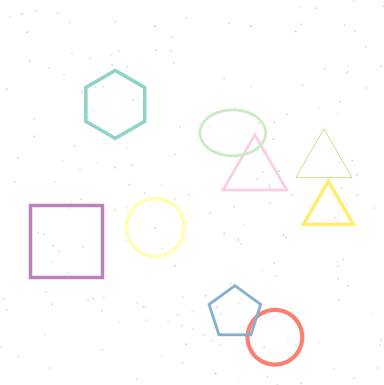[{"shape": "hexagon", "thickness": 2.5, "radius": 0.44, "center": [0.299, 0.729]}, {"shape": "circle", "thickness": 2.5, "radius": 0.38, "center": [0.403, 0.409]}, {"shape": "circle", "thickness": 3, "radius": 0.36, "center": [0.714, 0.124]}, {"shape": "pentagon", "thickness": 2, "radius": 0.35, "center": [0.61, 0.187]}, {"shape": "triangle", "thickness": 0.5, "radius": 0.42, "center": [0.841, 0.581]}, {"shape": "triangle", "thickness": 2, "radius": 0.48, "center": [0.662, 0.554]}, {"shape": "square", "thickness": 2.5, "radius": 0.47, "center": [0.172, 0.374]}, {"shape": "oval", "thickness": 2, "radius": 0.43, "center": [0.605, 0.655]}, {"shape": "triangle", "thickness": 2.5, "radius": 0.37, "center": [0.853, 0.455]}]